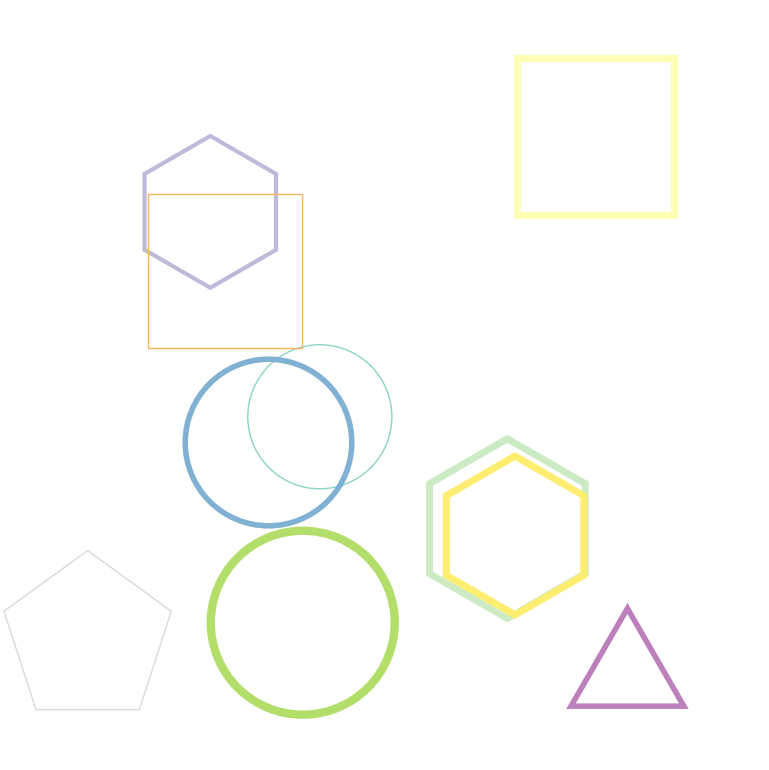[{"shape": "circle", "thickness": 0.5, "radius": 0.47, "center": [0.415, 0.459]}, {"shape": "square", "thickness": 2.5, "radius": 0.51, "center": [0.773, 0.822]}, {"shape": "hexagon", "thickness": 1.5, "radius": 0.49, "center": [0.273, 0.725]}, {"shape": "circle", "thickness": 2, "radius": 0.54, "center": [0.349, 0.425]}, {"shape": "square", "thickness": 0.5, "radius": 0.5, "center": [0.292, 0.648]}, {"shape": "circle", "thickness": 3, "radius": 0.6, "center": [0.393, 0.191]}, {"shape": "pentagon", "thickness": 0.5, "radius": 0.57, "center": [0.114, 0.171]}, {"shape": "triangle", "thickness": 2, "radius": 0.42, "center": [0.815, 0.125]}, {"shape": "hexagon", "thickness": 2.5, "radius": 0.58, "center": [0.659, 0.314]}, {"shape": "hexagon", "thickness": 2.5, "radius": 0.52, "center": [0.669, 0.305]}]